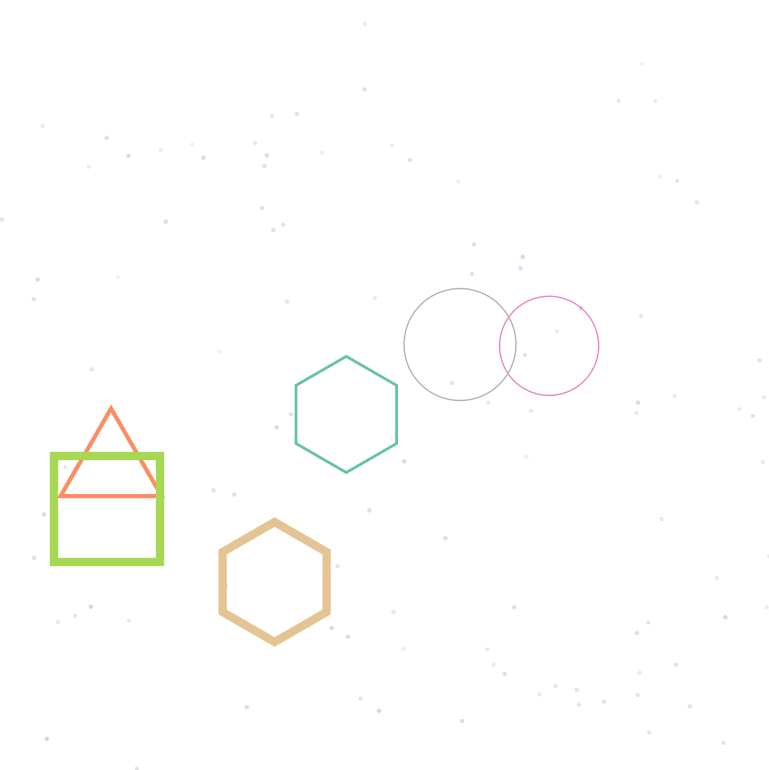[{"shape": "hexagon", "thickness": 1, "radius": 0.38, "center": [0.45, 0.462]}, {"shape": "triangle", "thickness": 1.5, "radius": 0.38, "center": [0.144, 0.394]}, {"shape": "circle", "thickness": 0.5, "radius": 0.32, "center": [0.713, 0.551]}, {"shape": "square", "thickness": 3, "radius": 0.34, "center": [0.139, 0.339]}, {"shape": "hexagon", "thickness": 3, "radius": 0.39, "center": [0.357, 0.244]}, {"shape": "circle", "thickness": 0.5, "radius": 0.36, "center": [0.597, 0.553]}]